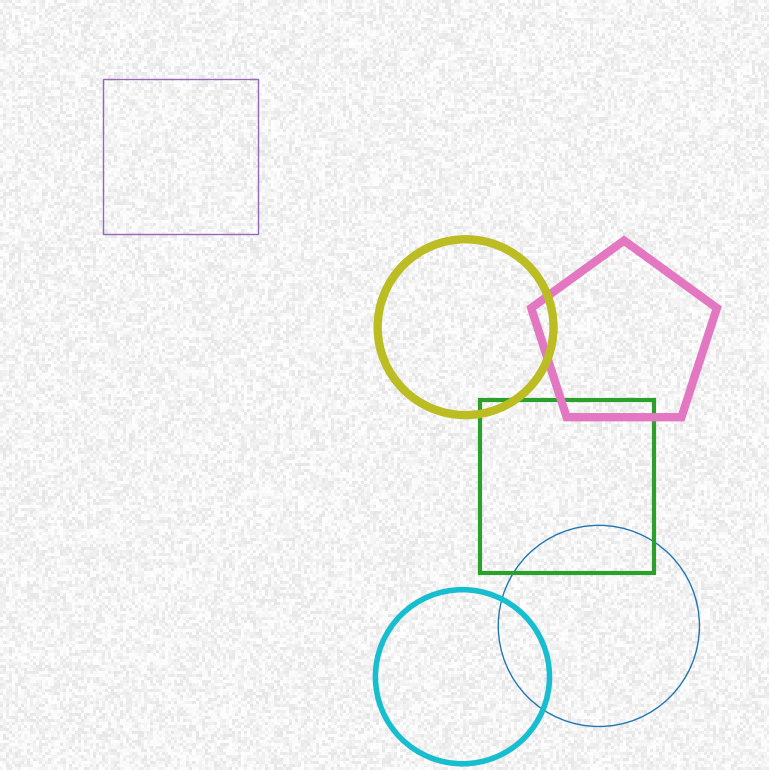[{"shape": "circle", "thickness": 0.5, "radius": 0.65, "center": [0.778, 0.187]}, {"shape": "square", "thickness": 1.5, "radius": 0.56, "center": [0.736, 0.368]}, {"shape": "square", "thickness": 0.5, "radius": 0.5, "center": [0.235, 0.796]}, {"shape": "pentagon", "thickness": 3, "radius": 0.63, "center": [0.81, 0.561]}, {"shape": "circle", "thickness": 3, "radius": 0.57, "center": [0.605, 0.575]}, {"shape": "circle", "thickness": 2, "radius": 0.57, "center": [0.601, 0.121]}]